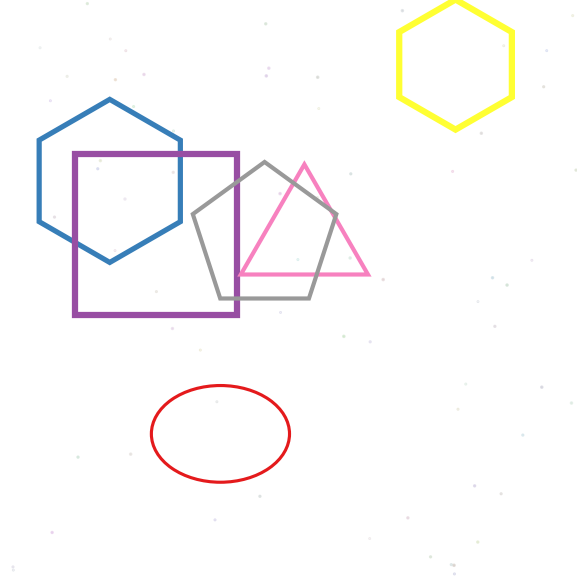[{"shape": "oval", "thickness": 1.5, "radius": 0.6, "center": [0.382, 0.248]}, {"shape": "hexagon", "thickness": 2.5, "radius": 0.71, "center": [0.19, 0.686]}, {"shape": "square", "thickness": 3, "radius": 0.7, "center": [0.27, 0.593]}, {"shape": "hexagon", "thickness": 3, "radius": 0.56, "center": [0.789, 0.887]}, {"shape": "triangle", "thickness": 2, "radius": 0.64, "center": [0.527, 0.587]}, {"shape": "pentagon", "thickness": 2, "radius": 0.65, "center": [0.458, 0.588]}]